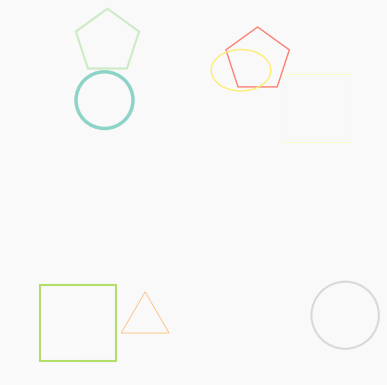[{"shape": "circle", "thickness": 2.5, "radius": 0.37, "center": [0.27, 0.74]}, {"shape": "square", "thickness": 0.5, "radius": 0.44, "center": [0.818, 0.719]}, {"shape": "pentagon", "thickness": 1, "radius": 0.43, "center": [0.665, 0.844]}, {"shape": "triangle", "thickness": 0.5, "radius": 0.36, "center": [0.375, 0.171]}, {"shape": "square", "thickness": 1.5, "radius": 0.49, "center": [0.202, 0.161]}, {"shape": "circle", "thickness": 1.5, "radius": 0.44, "center": [0.891, 0.181]}, {"shape": "pentagon", "thickness": 1.5, "radius": 0.43, "center": [0.277, 0.892]}, {"shape": "oval", "thickness": 1, "radius": 0.38, "center": [0.622, 0.818]}]